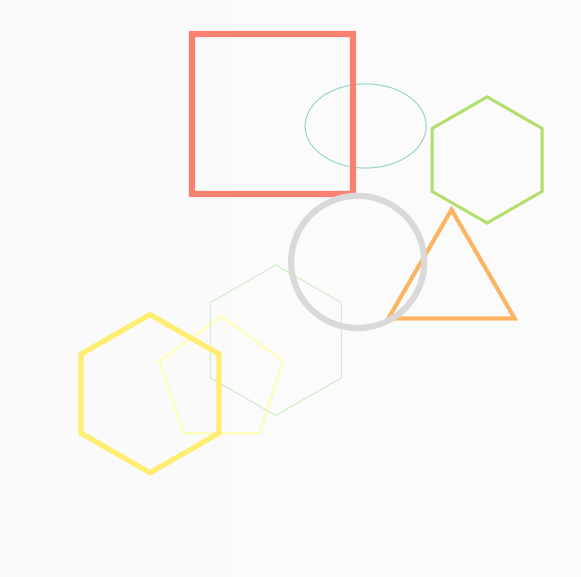[{"shape": "oval", "thickness": 0.5, "radius": 0.52, "center": [0.629, 0.781]}, {"shape": "pentagon", "thickness": 1, "radius": 0.56, "center": [0.381, 0.34]}, {"shape": "square", "thickness": 3, "radius": 0.69, "center": [0.469, 0.802]}, {"shape": "triangle", "thickness": 2, "radius": 0.63, "center": [0.777, 0.51]}, {"shape": "hexagon", "thickness": 1.5, "radius": 0.55, "center": [0.838, 0.722]}, {"shape": "circle", "thickness": 3, "radius": 0.57, "center": [0.615, 0.546]}, {"shape": "hexagon", "thickness": 0.5, "radius": 0.65, "center": [0.474, 0.41]}, {"shape": "hexagon", "thickness": 2.5, "radius": 0.68, "center": [0.258, 0.317]}]